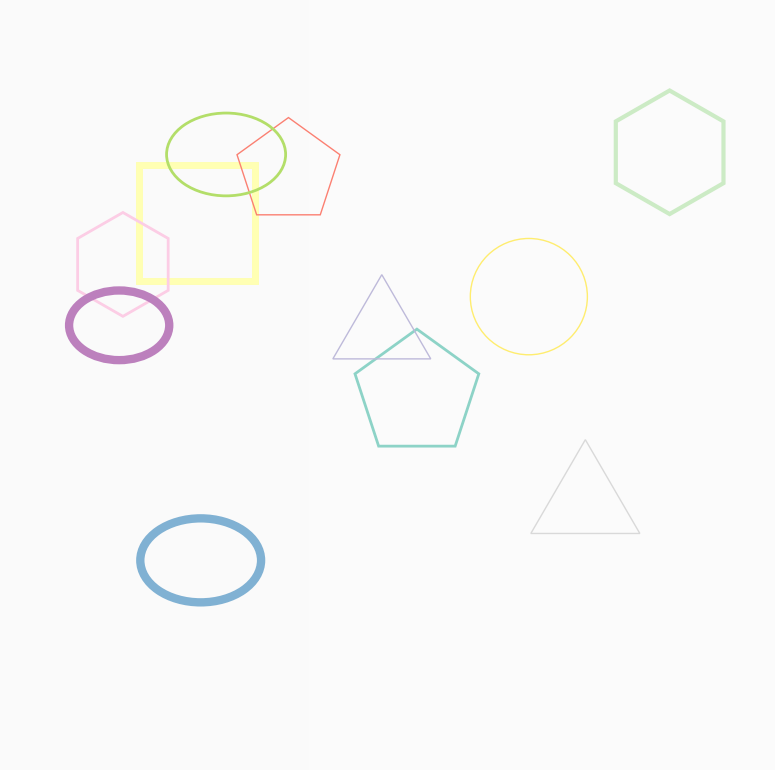[{"shape": "pentagon", "thickness": 1, "radius": 0.42, "center": [0.538, 0.489]}, {"shape": "square", "thickness": 2.5, "radius": 0.38, "center": [0.254, 0.711]}, {"shape": "triangle", "thickness": 0.5, "radius": 0.36, "center": [0.493, 0.57]}, {"shape": "pentagon", "thickness": 0.5, "radius": 0.35, "center": [0.372, 0.777]}, {"shape": "oval", "thickness": 3, "radius": 0.39, "center": [0.259, 0.272]}, {"shape": "oval", "thickness": 1, "radius": 0.38, "center": [0.292, 0.799]}, {"shape": "hexagon", "thickness": 1, "radius": 0.34, "center": [0.159, 0.657]}, {"shape": "triangle", "thickness": 0.5, "radius": 0.41, "center": [0.755, 0.348]}, {"shape": "oval", "thickness": 3, "radius": 0.32, "center": [0.154, 0.578]}, {"shape": "hexagon", "thickness": 1.5, "radius": 0.4, "center": [0.864, 0.802]}, {"shape": "circle", "thickness": 0.5, "radius": 0.38, "center": [0.682, 0.615]}]